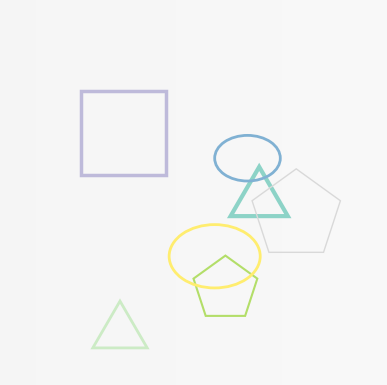[{"shape": "triangle", "thickness": 3, "radius": 0.43, "center": [0.669, 0.481]}, {"shape": "square", "thickness": 2.5, "radius": 0.55, "center": [0.319, 0.655]}, {"shape": "oval", "thickness": 2, "radius": 0.42, "center": [0.639, 0.589]}, {"shape": "pentagon", "thickness": 1.5, "radius": 0.43, "center": [0.582, 0.25]}, {"shape": "pentagon", "thickness": 1, "radius": 0.6, "center": [0.764, 0.442]}, {"shape": "triangle", "thickness": 2, "radius": 0.41, "center": [0.31, 0.137]}, {"shape": "oval", "thickness": 2, "radius": 0.59, "center": [0.554, 0.334]}]